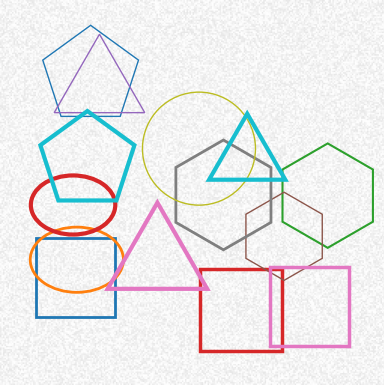[{"shape": "pentagon", "thickness": 1, "radius": 0.65, "center": [0.235, 0.803]}, {"shape": "square", "thickness": 2, "radius": 0.51, "center": [0.195, 0.28]}, {"shape": "oval", "thickness": 2, "radius": 0.61, "center": [0.2, 0.325]}, {"shape": "hexagon", "thickness": 1.5, "radius": 0.68, "center": [0.851, 0.492]}, {"shape": "oval", "thickness": 3, "radius": 0.55, "center": [0.19, 0.468]}, {"shape": "square", "thickness": 2.5, "radius": 0.53, "center": [0.626, 0.195]}, {"shape": "triangle", "thickness": 1, "radius": 0.68, "center": [0.258, 0.775]}, {"shape": "hexagon", "thickness": 1, "radius": 0.57, "center": [0.738, 0.386]}, {"shape": "square", "thickness": 2.5, "radius": 0.52, "center": [0.804, 0.204]}, {"shape": "triangle", "thickness": 3, "radius": 0.75, "center": [0.409, 0.324]}, {"shape": "hexagon", "thickness": 2, "radius": 0.71, "center": [0.58, 0.494]}, {"shape": "circle", "thickness": 1, "radius": 0.73, "center": [0.517, 0.614]}, {"shape": "pentagon", "thickness": 3, "radius": 0.64, "center": [0.227, 0.583]}, {"shape": "triangle", "thickness": 3, "radius": 0.57, "center": [0.642, 0.59]}]